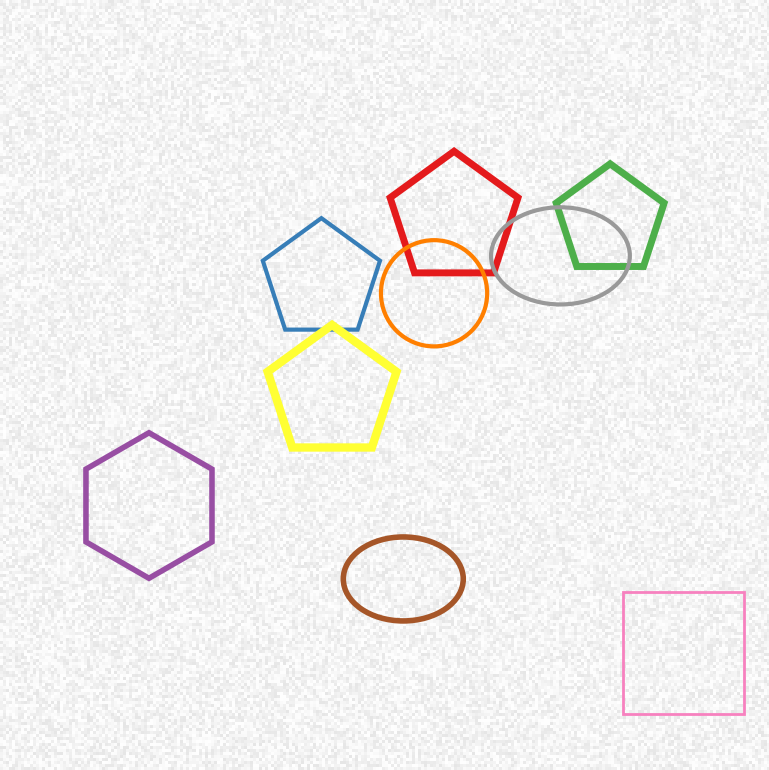[{"shape": "pentagon", "thickness": 2.5, "radius": 0.44, "center": [0.59, 0.716]}, {"shape": "pentagon", "thickness": 1.5, "radius": 0.4, "center": [0.417, 0.637]}, {"shape": "pentagon", "thickness": 2.5, "radius": 0.37, "center": [0.792, 0.714]}, {"shape": "hexagon", "thickness": 2, "radius": 0.47, "center": [0.193, 0.343]}, {"shape": "circle", "thickness": 1.5, "radius": 0.34, "center": [0.564, 0.619]}, {"shape": "pentagon", "thickness": 3, "radius": 0.44, "center": [0.431, 0.49]}, {"shape": "oval", "thickness": 2, "radius": 0.39, "center": [0.524, 0.248]}, {"shape": "square", "thickness": 1, "radius": 0.39, "center": [0.888, 0.152]}, {"shape": "oval", "thickness": 1.5, "radius": 0.45, "center": [0.728, 0.668]}]